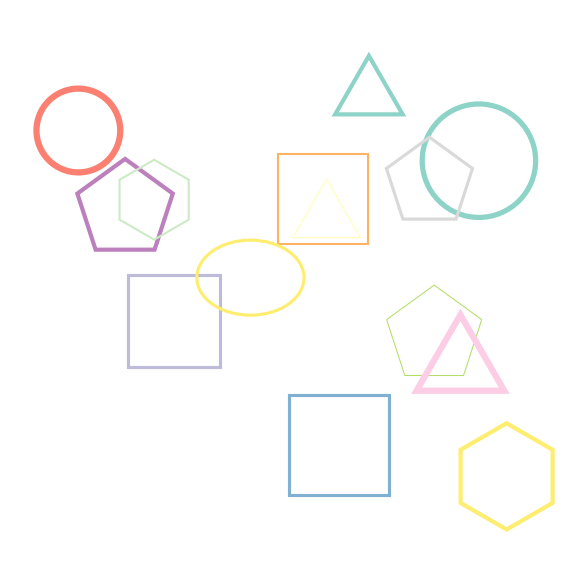[{"shape": "circle", "thickness": 2.5, "radius": 0.49, "center": [0.829, 0.721]}, {"shape": "triangle", "thickness": 2, "radius": 0.34, "center": [0.639, 0.835]}, {"shape": "triangle", "thickness": 0.5, "radius": 0.34, "center": [0.566, 0.621]}, {"shape": "square", "thickness": 1.5, "radius": 0.4, "center": [0.301, 0.443]}, {"shape": "circle", "thickness": 3, "radius": 0.36, "center": [0.136, 0.773]}, {"shape": "square", "thickness": 1.5, "radius": 0.43, "center": [0.588, 0.229]}, {"shape": "square", "thickness": 1, "radius": 0.39, "center": [0.56, 0.654]}, {"shape": "pentagon", "thickness": 0.5, "radius": 0.43, "center": [0.752, 0.419]}, {"shape": "triangle", "thickness": 3, "radius": 0.44, "center": [0.797, 0.366]}, {"shape": "pentagon", "thickness": 1.5, "radius": 0.39, "center": [0.744, 0.683]}, {"shape": "pentagon", "thickness": 2, "radius": 0.43, "center": [0.217, 0.637]}, {"shape": "hexagon", "thickness": 1, "radius": 0.35, "center": [0.267, 0.653]}, {"shape": "oval", "thickness": 1.5, "radius": 0.46, "center": [0.434, 0.518]}, {"shape": "hexagon", "thickness": 2, "radius": 0.46, "center": [0.877, 0.174]}]